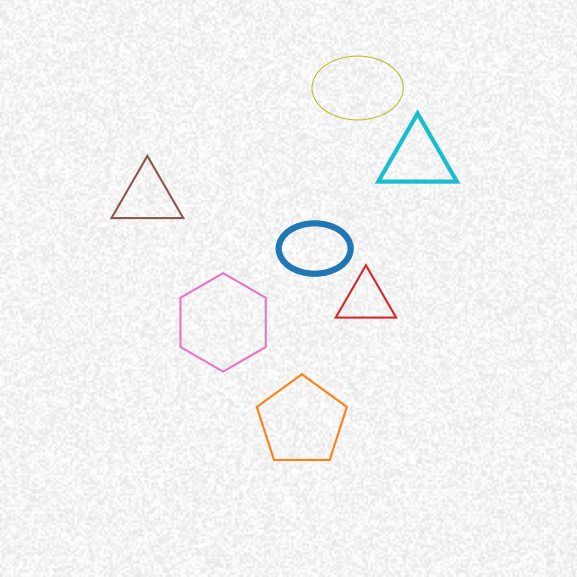[{"shape": "oval", "thickness": 3, "radius": 0.31, "center": [0.545, 0.569]}, {"shape": "pentagon", "thickness": 1, "radius": 0.41, "center": [0.523, 0.269]}, {"shape": "triangle", "thickness": 1, "radius": 0.3, "center": [0.634, 0.479]}, {"shape": "triangle", "thickness": 1, "radius": 0.36, "center": [0.255, 0.657]}, {"shape": "hexagon", "thickness": 1, "radius": 0.43, "center": [0.386, 0.441]}, {"shape": "oval", "thickness": 0.5, "radius": 0.4, "center": [0.619, 0.847]}, {"shape": "triangle", "thickness": 2, "radius": 0.39, "center": [0.723, 0.724]}]